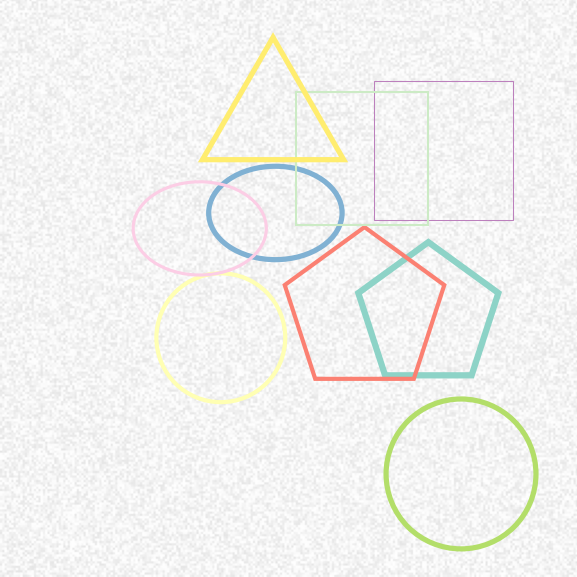[{"shape": "pentagon", "thickness": 3, "radius": 0.64, "center": [0.742, 0.452]}, {"shape": "circle", "thickness": 2, "radius": 0.56, "center": [0.382, 0.414]}, {"shape": "pentagon", "thickness": 2, "radius": 0.73, "center": [0.631, 0.461]}, {"shape": "oval", "thickness": 2.5, "radius": 0.58, "center": [0.477, 0.63]}, {"shape": "circle", "thickness": 2.5, "radius": 0.65, "center": [0.798, 0.178]}, {"shape": "oval", "thickness": 1.5, "radius": 0.58, "center": [0.346, 0.604]}, {"shape": "square", "thickness": 0.5, "radius": 0.6, "center": [0.768, 0.739]}, {"shape": "square", "thickness": 1, "radius": 0.57, "center": [0.627, 0.725]}, {"shape": "triangle", "thickness": 2.5, "radius": 0.71, "center": [0.473, 0.793]}]